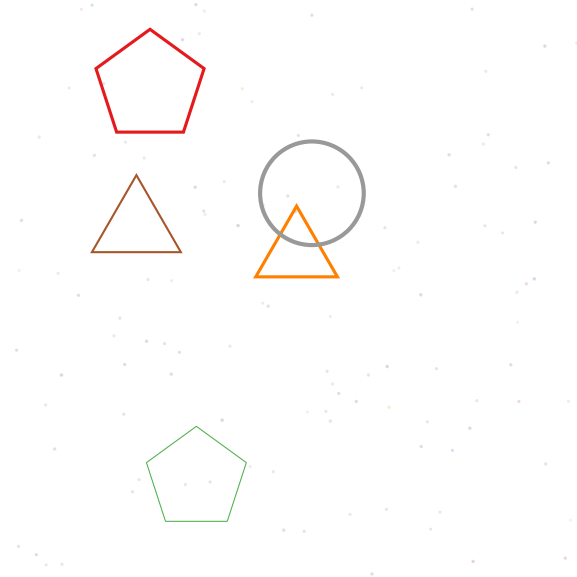[{"shape": "pentagon", "thickness": 1.5, "radius": 0.49, "center": [0.26, 0.85]}, {"shape": "pentagon", "thickness": 0.5, "radius": 0.45, "center": [0.34, 0.17]}, {"shape": "triangle", "thickness": 1.5, "radius": 0.41, "center": [0.514, 0.561]}, {"shape": "triangle", "thickness": 1, "radius": 0.44, "center": [0.236, 0.607]}, {"shape": "circle", "thickness": 2, "radius": 0.45, "center": [0.54, 0.664]}]